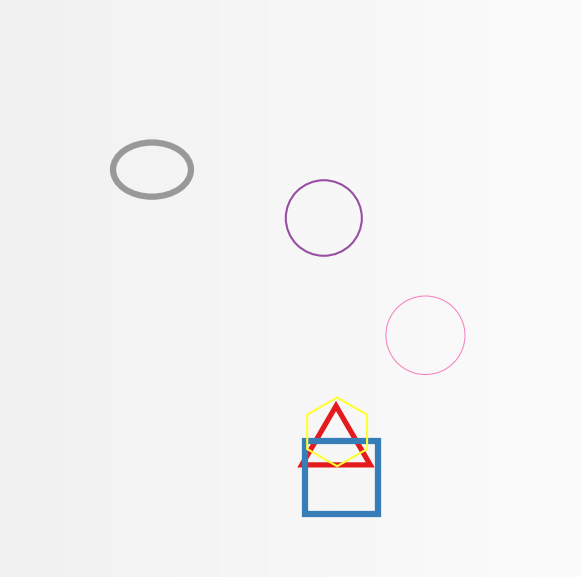[{"shape": "triangle", "thickness": 2.5, "radius": 0.34, "center": [0.578, 0.228]}, {"shape": "square", "thickness": 3, "radius": 0.32, "center": [0.588, 0.172]}, {"shape": "circle", "thickness": 1, "radius": 0.33, "center": [0.557, 0.622]}, {"shape": "hexagon", "thickness": 1, "radius": 0.3, "center": [0.58, 0.251]}, {"shape": "circle", "thickness": 0.5, "radius": 0.34, "center": [0.732, 0.419]}, {"shape": "oval", "thickness": 3, "radius": 0.34, "center": [0.261, 0.705]}]